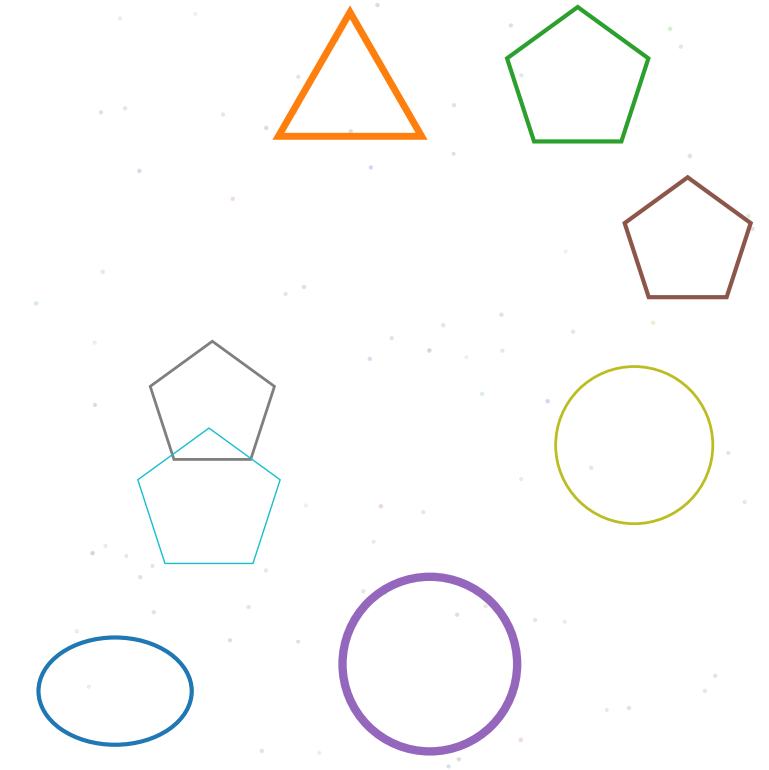[{"shape": "oval", "thickness": 1.5, "radius": 0.5, "center": [0.149, 0.102]}, {"shape": "triangle", "thickness": 2.5, "radius": 0.54, "center": [0.455, 0.877]}, {"shape": "pentagon", "thickness": 1.5, "radius": 0.48, "center": [0.75, 0.894]}, {"shape": "circle", "thickness": 3, "radius": 0.57, "center": [0.558, 0.138]}, {"shape": "pentagon", "thickness": 1.5, "radius": 0.43, "center": [0.893, 0.684]}, {"shape": "pentagon", "thickness": 1, "radius": 0.42, "center": [0.276, 0.472]}, {"shape": "circle", "thickness": 1, "radius": 0.51, "center": [0.824, 0.422]}, {"shape": "pentagon", "thickness": 0.5, "radius": 0.49, "center": [0.271, 0.347]}]